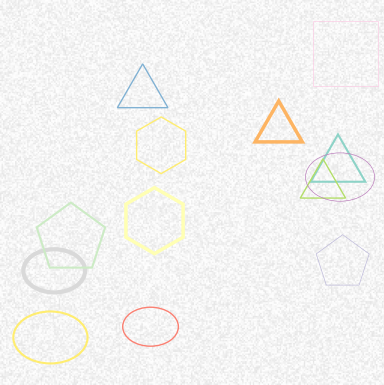[{"shape": "triangle", "thickness": 1.5, "radius": 0.41, "center": [0.878, 0.569]}, {"shape": "hexagon", "thickness": 2.5, "radius": 0.43, "center": [0.401, 0.427]}, {"shape": "pentagon", "thickness": 0.5, "radius": 0.36, "center": [0.89, 0.318]}, {"shape": "oval", "thickness": 1, "radius": 0.36, "center": [0.391, 0.151]}, {"shape": "triangle", "thickness": 1, "radius": 0.38, "center": [0.371, 0.758]}, {"shape": "triangle", "thickness": 2.5, "radius": 0.35, "center": [0.724, 0.667]}, {"shape": "triangle", "thickness": 1, "radius": 0.34, "center": [0.839, 0.519]}, {"shape": "square", "thickness": 0.5, "radius": 0.42, "center": [0.897, 0.862]}, {"shape": "oval", "thickness": 3, "radius": 0.4, "center": [0.141, 0.297]}, {"shape": "oval", "thickness": 0.5, "radius": 0.45, "center": [0.883, 0.54]}, {"shape": "pentagon", "thickness": 1.5, "radius": 0.47, "center": [0.184, 0.38]}, {"shape": "hexagon", "thickness": 1, "radius": 0.37, "center": [0.419, 0.623]}, {"shape": "oval", "thickness": 1.5, "radius": 0.48, "center": [0.131, 0.123]}]